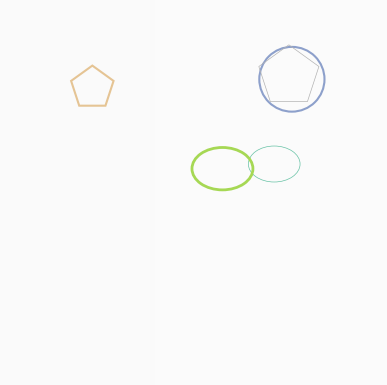[{"shape": "oval", "thickness": 0.5, "radius": 0.33, "center": [0.708, 0.574]}, {"shape": "circle", "thickness": 1.5, "radius": 0.42, "center": [0.753, 0.794]}, {"shape": "oval", "thickness": 2, "radius": 0.39, "center": [0.574, 0.562]}, {"shape": "pentagon", "thickness": 1.5, "radius": 0.29, "center": [0.238, 0.772]}, {"shape": "pentagon", "thickness": 0.5, "radius": 0.41, "center": [0.745, 0.802]}]